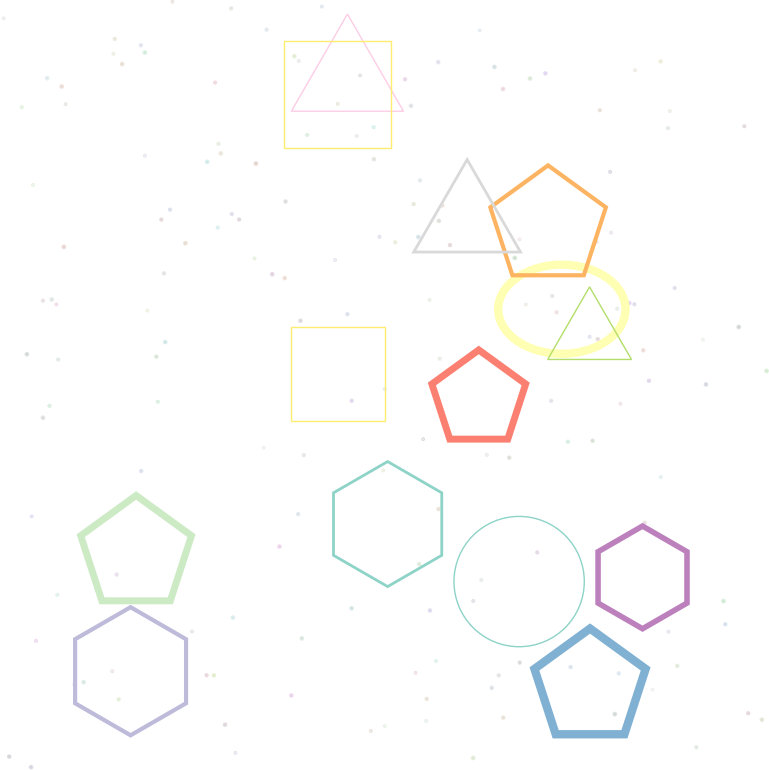[{"shape": "circle", "thickness": 0.5, "radius": 0.42, "center": [0.674, 0.245]}, {"shape": "hexagon", "thickness": 1, "radius": 0.41, "center": [0.503, 0.319]}, {"shape": "oval", "thickness": 3, "radius": 0.41, "center": [0.73, 0.598]}, {"shape": "hexagon", "thickness": 1.5, "radius": 0.42, "center": [0.17, 0.128]}, {"shape": "pentagon", "thickness": 2.5, "radius": 0.32, "center": [0.622, 0.482]}, {"shape": "pentagon", "thickness": 3, "radius": 0.38, "center": [0.766, 0.108]}, {"shape": "pentagon", "thickness": 1.5, "radius": 0.39, "center": [0.712, 0.706]}, {"shape": "triangle", "thickness": 0.5, "radius": 0.31, "center": [0.766, 0.565]}, {"shape": "triangle", "thickness": 0.5, "radius": 0.42, "center": [0.451, 0.898]}, {"shape": "triangle", "thickness": 1, "radius": 0.4, "center": [0.607, 0.713]}, {"shape": "hexagon", "thickness": 2, "radius": 0.33, "center": [0.834, 0.25]}, {"shape": "pentagon", "thickness": 2.5, "radius": 0.38, "center": [0.177, 0.281]}, {"shape": "square", "thickness": 0.5, "radius": 0.31, "center": [0.439, 0.514]}, {"shape": "square", "thickness": 0.5, "radius": 0.35, "center": [0.439, 0.877]}]